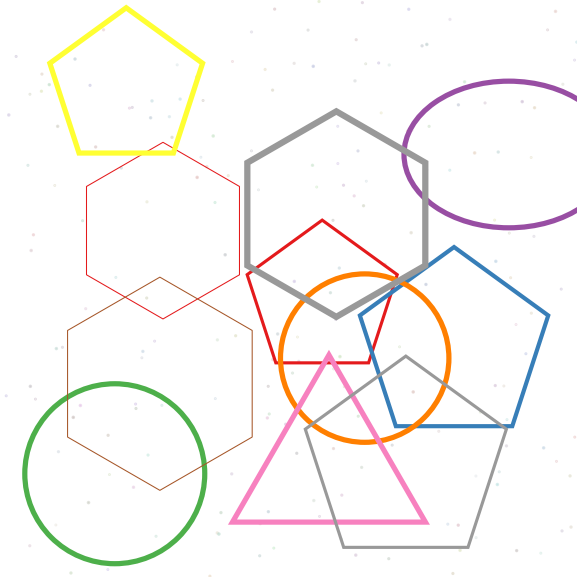[{"shape": "pentagon", "thickness": 1.5, "radius": 0.68, "center": [0.558, 0.481]}, {"shape": "hexagon", "thickness": 0.5, "radius": 0.76, "center": [0.282, 0.6]}, {"shape": "pentagon", "thickness": 2, "radius": 0.86, "center": [0.786, 0.4]}, {"shape": "circle", "thickness": 2.5, "radius": 0.78, "center": [0.199, 0.179]}, {"shape": "oval", "thickness": 2.5, "radius": 0.91, "center": [0.881, 0.732]}, {"shape": "circle", "thickness": 2.5, "radius": 0.73, "center": [0.632, 0.379]}, {"shape": "pentagon", "thickness": 2.5, "radius": 0.7, "center": [0.219, 0.847]}, {"shape": "hexagon", "thickness": 0.5, "radius": 0.92, "center": [0.277, 0.335]}, {"shape": "triangle", "thickness": 2.5, "radius": 0.96, "center": [0.57, 0.192]}, {"shape": "hexagon", "thickness": 3, "radius": 0.89, "center": [0.582, 0.628]}, {"shape": "pentagon", "thickness": 1.5, "radius": 0.92, "center": [0.703, 0.199]}]